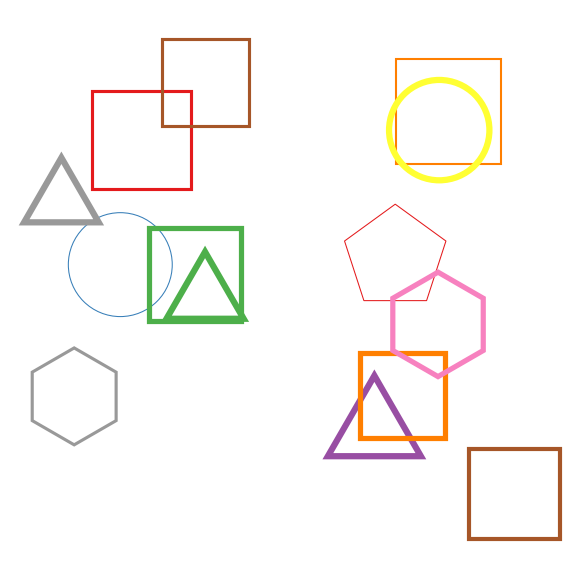[{"shape": "pentagon", "thickness": 0.5, "radius": 0.46, "center": [0.684, 0.553]}, {"shape": "square", "thickness": 1.5, "radius": 0.42, "center": [0.245, 0.757]}, {"shape": "circle", "thickness": 0.5, "radius": 0.45, "center": [0.208, 0.541]}, {"shape": "triangle", "thickness": 3, "radius": 0.39, "center": [0.355, 0.486]}, {"shape": "square", "thickness": 2.5, "radius": 0.4, "center": [0.338, 0.524]}, {"shape": "triangle", "thickness": 3, "radius": 0.46, "center": [0.648, 0.256]}, {"shape": "square", "thickness": 2.5, "radius": 0.37, "center": [0.697, 0.314]}, {"shape": "square", "thickness": 1, "radius": 0.45, "center": [0.777, 0.806]}, {"shape": "circle", "thickness": 3, "radius": 0.43, "center": [0.761, 0.774]}, {"shape": "square", "thickness": 2, "radius": 0.39, "center": [0.891, 0.143]}, {"shape": "square", "thickness": 1.5, "radius": 0.38, "center": [0.356, 0.857]}, {"shape": "hexagon", "thickness": 2.5, "radius": 0.45, "center": [0.758, 0.437]}, {"shape": "triangle", "thickness": 3, "radius": 0.37, "center": [0.106, 0.651]}, {"shape": "hexagon", "thickness": 1.5, "radius": 0.42, "center": [0.128, 0.313]}]